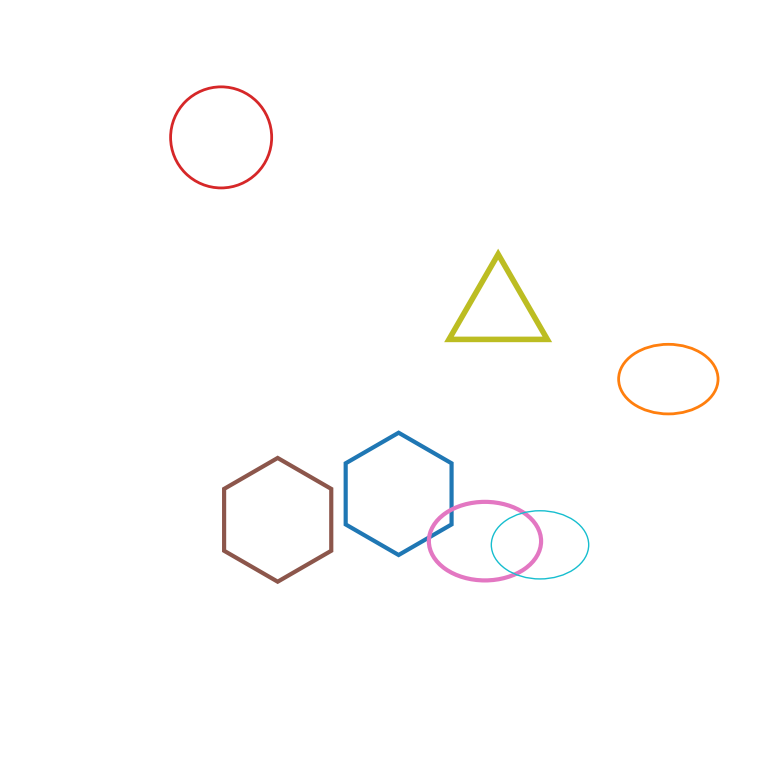[{"shape": "hexagon", "thickness": 1.5, "radius": 0.4, "center": [0.518, 0.359]}, {"shape": "oval", "thickness": 1, "radius": 0.32, "center": [0.868, 0.508]}, {"shape": "circle", "thickness": 1, "radius": 0.33, "center": [0.287, 0.822]}, {"shape": "hexagon", "thickness": 1.5, "radius": 0.4, "center": [0.361, 0.325]}, {"shape": "oval", "thickness": 1.5, "radius": 0.36, "center": [0.63, 0.297]}, {"shape": "triangle", "thickness": 2, "radius": 0.37, "center": [0.647, 0.596]}, {"shape": "oval", "thickness": 0.5, "radius": 0.32, "center": [0.701, 0.292]}]